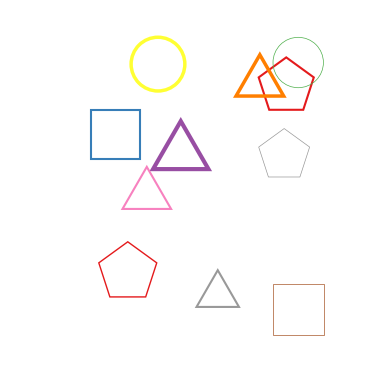[{"shape": "pentagon", "thickness": 1.5, "radius": 0.38, "center": [0.743, 0.776]}, {"shape": "pentagon", "thickness": 1, "radius": 0.4, "center": [0.332, 0.293]}, {"shape": "square", "thickness": 1.5, "radius": 0.31, "center": [0.3, 0.651]}, {"shape": "circle", "thickness": 0.5, "radius": 0.33, "center": [0.775, 0.838]}, {"shape": "triangle", "thickness": 3, "radius": 0.42, "center": [0.47, 0.602]}, {"shape": "triangle", "thickness": 2.5, "radius": 0.36, "center": [0.675, 0.786]}, {"shape": "circle", "thickness": 2.5, "radius": 0.35, "center": [0.41, 0.833]}, {"shape": "square", "thickness": 0.5, "radius": 0.33, "center": [0.775, 0.196]}, {"shape": "triangle", "thickness": 1.5, "radius": 0.36, "center": [0.381, 0.494]}, {"shape": "triangle", "thickness": 1.5, "radius": 0.32, "center": [0.566, 0.235]}, {"shape": "pentagon", "thickness": 0.5, "radius": 0.35, "center": [0.738, 0.597]}]